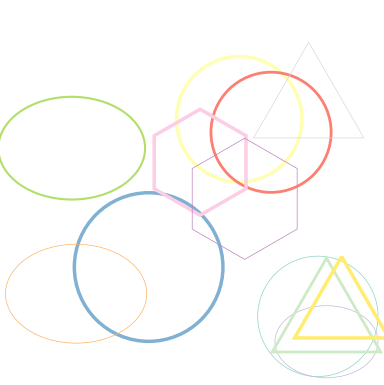[{"shape": "circle", "thickness": 0.5, "radius": 0.78, "center": [0.826, 0.178]}, {"shape": "circle", "thickness": 2.5, "radius": 0.81, "center": [0.621, 0.69]}, {"shape": "oval", "thickness": 0.5, "radius": 0.67, "center": [0.848, 0.112]}, {"shape": "circle", "thickness": 2, "radius": 0.78, "center": [0.704, 0.656]}, {"shape": "circle", "thickness": 2.5, "radius": 0.96, "center": [0.386, 0.306]}, {"shape": "oval", "thickness": 0.5, "radius": 0.92, "center": [0.198, 0.237]}, {"shape": "oval", "thickness": 1.5, "radius": 0.95, "center": [0.186, 0.615]}, {"shape": "hexagon", "thickness": 2.5, "radius": 0.69, "center": [0.52, 0.579]}, {"shape": "triangle", "thickness": 0.5, "radius": 0.83, "center": [0.802, 0.725]}, {"shape": "hexagon", "thickness": 0.5, "radius": 0.79, "center": [0.636, 0.484]}, {"shape": "triangle", "thickness": 2, "radius": 0.81, "center": [0.848, 0.167]}, {"shape": "triangle", "thickness": 2.5, "radius": 0.71, "center": [0.887, 0.193]}]